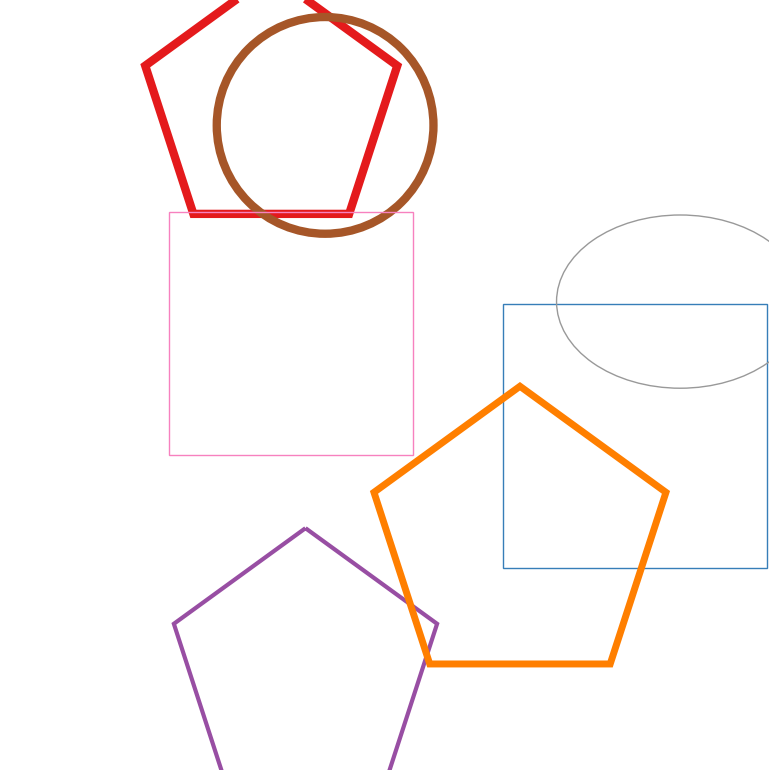[{"shape": "pentagon", "thickness": 3, "radius": 0.86, "center": [0.352, 0.861]}, {"shape": "square", "thickness": 0.5, "radius": 0.86, "center": [0.825, 0.433]}, {"shape": "pentagon", "thickness": 1.5, "radius": 0.9, "center": [0.397, 0.134]}, {"shape": "pentagon", "thickness": 2.5, "radius": 1.0, "center": [0.675, 0.299]}, {"shape": "circle", "thickness": 3, "radius": 0.7, "center": [0.422, 0.837]}, {"shape": "square", "thickness": 0.5, "radius": 0.79, "center": [0.378, 0.567]}, {"shape": "oval", "thickness": 0.5, "radius": 0.8, "center": [0.883, 0.608]}]